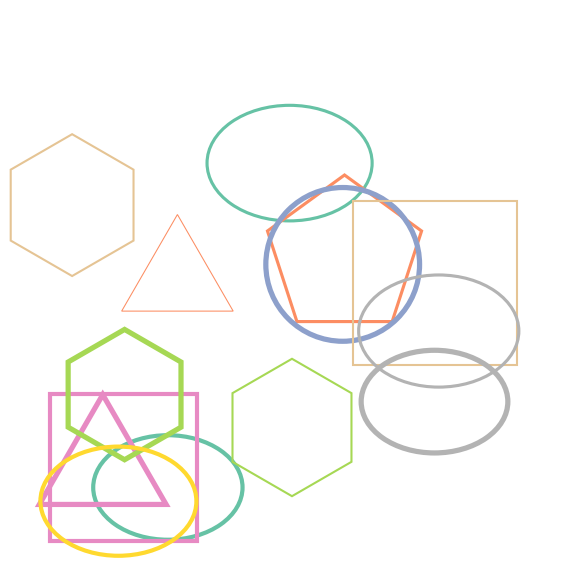[{"shape": "oval", "thickness": 1.5, "radius": 0.71, "center": [0.501, 0.717]}, {"shape": "oval", "thickness": 2, "radius": 0.65, "center": [0.291, 0.155]}, {"shape": "triangle", "thickness": 0.5, "radius": 0.56, "center": [0.307, 0.516]}, {"shape": "pentagon", "thickness": 1.5, "radius": 0.7, "center": [0.597, 0.556]}, {"shape": "circle", "thickness": 2.5, "radius": 0.67, "center": [0.593, 0.541]}, {"shape": "square", "thickness": 2, "radius": 0.64, "center": [0.214, 0.19]}, {"shape": "triangle", "thickness": 2.5, "radius": 0.63, "center": [0.178, 0.189]}, {"shape": "hexagon", "thickness": 2.5, "radius": 0.56, "center": [0.216, 0.316]}, {"shape": "hexagon", "thickness": 1, "radius": 0.59, "center": [0.506, 0.259]}, {"shape": "oval", "thickness": 2, "radius": 0.68, "center": [0.205, 0.131]}, {"shape": "square", "thickness": 1, "radius": 0.71, "center": [0.753, 0.509]}, {"shape": "hexagon", "thickness": 1, "radius": 0.61, "center": [0.125, 0.644]}, {"shape": "oval", "thickness": 1.5, "radius": 0.69, "center": [0.76, 0.426]}, {"shape": "oval", "thickness": 2.5, "radius": 0.64, "center": [0.752, 0.304]}]